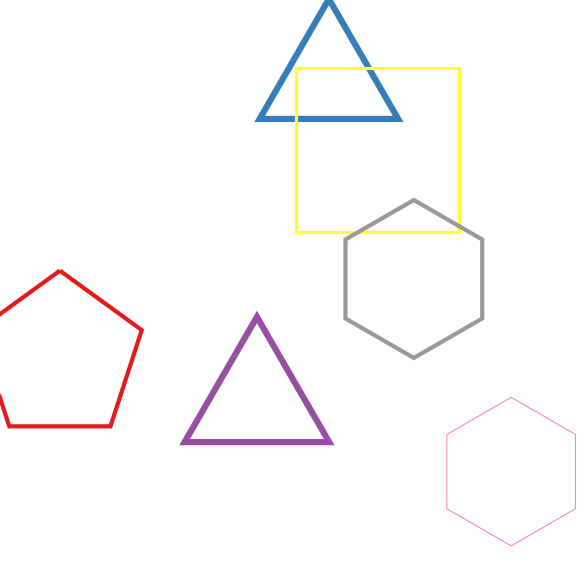[{"shape": "pentagon", "thickness": 2, "radius": 0.75, "center": [0.104, 0.381]}, {"shape": "triangle", "thickness": 3, "radius": 0.69, "center": [0.57, 0.862]}, {"shape": "triangle", "thickness": 3, "radius": 0.72, "center": [0.445, 0.306]}, {"shape": "square", "thickness": 1.5, "radius": 0.71, "center": [0.654, 0.74]}, {"shape": "hexagon", "thickness": 0.5, "radius": 0.64, "center": [0.885, 0.183]}, {"shape": "hexagon", "thickness": 2, "radius": 0.68, "center": [0.717, 0.516]}]